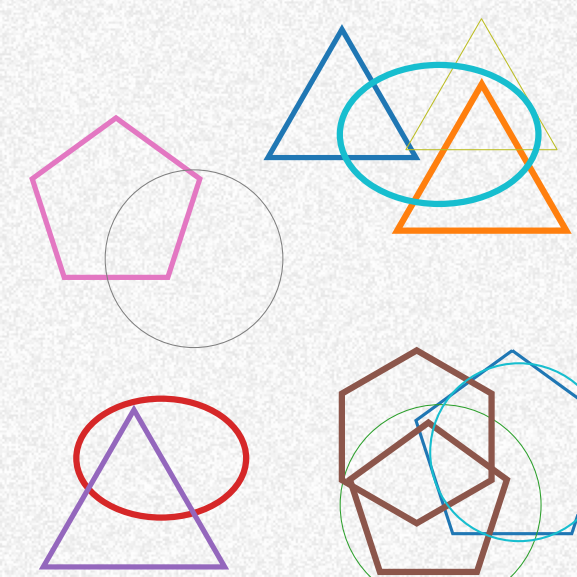[{"shape": "pentagon", "thickness": 1.5, "radius": 0.88, "center": [0.887, 0.217]}, {"shape": "triangle", "thickness": 2.5, "radius": 0.74, "center": [0.592, 0.8]}, {"shape": "triangle", "thickness": 3, "radius": 0.85, "center": [0.834, 0.684]}, {"shape": "circle", "thickness": 0.5, "radius": 0.87, "center": [0.763, 0.125]}, {"shape": "oval", "thickness": 3, "radius": 0.74, "center": [0.279, 0.206]}, {"shape": "triangle", "thickness": 2.5, "radius": 0.91, "center": [0.232, 0.108]}, {"shape": "pentagon", "thickness": 3, "radius": 0.71, "center": [0.742, 0.124]}, {"shape": "hexagon", "thickness": 3, "radius": 0.75, "center": [0.722, 0.243]}, {"shape": "pentagon", "thickness": 2.5, "radius": 0.76, "center": [0.201, 0.642]}, {"shape": "circle", "thickness": 0.5, "radius": 0.77, "center": [0.336, 0.551]}, {"shape": "triangle", "thickness": 0.5, "radius": 0.76, "center": [0.834, 0.816]}, {"shape": "circle", "thickness": 1, "radius": 0.77, "center": [0.899, 0.216]}, {"shape": "oval", "thickness": 3, "radius": 0.86, "center": [0.76, 0.766]}]